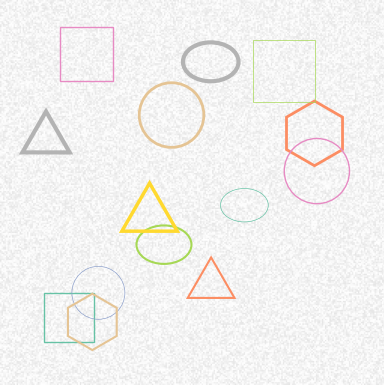[{"shape": "square", "thickness": 1, "radius": 0.32, "center": [0.179, 0.176]}, {"shape": "oval", "thickness": 0.5, "radius": 0.31, "center": [0.635, 0.467]}, {"shape": "hexagon", "thickness": 2, "radius": 0.42, "center": [0.817, 0.654]}, {"shape": "triangle", "thickness": 1.5, "radius": 0.35, "center": [0.548, 0.261]}, {"shape": "circle", "thickness": 0.5, "radius": 0.34, "center": [0.256, 0.239]}, {"shape": "square", "thickness": 1, "radius": 0.35, "center": [0.225, 0.86]}, {"shape": "circle", "thickness": 1, "radius": 0.42, "center": [0.823, 0.556]}, {"shape": "square", "thickness": 0.5, "radius": 0.41, "center": [0.738, 0.815]}, {"shape": "oval", "thickness": 1.5, "radius": 0.36, "center": [0.426, 0.364]}, {"shape": "triangle", "thickness": 2.5, "radius": 0.42, "center": [0.389, 0.441]}, {"shape": "circle", "thickness": 2, "radius": 0.42, "center": [0.446, 0.701]}, {"shape": "hexagon", "thickness": 1.5, "radius": 0.37, "center": [0.24, 0.164]}, {"shape": "oval", "thickness": 3, "radius": 0.36, "center": [0.547, 0.839]}, {"shape": "triangle", "thickness": 3, "radius": 0.35, "center": [0.12, 0.64]}]